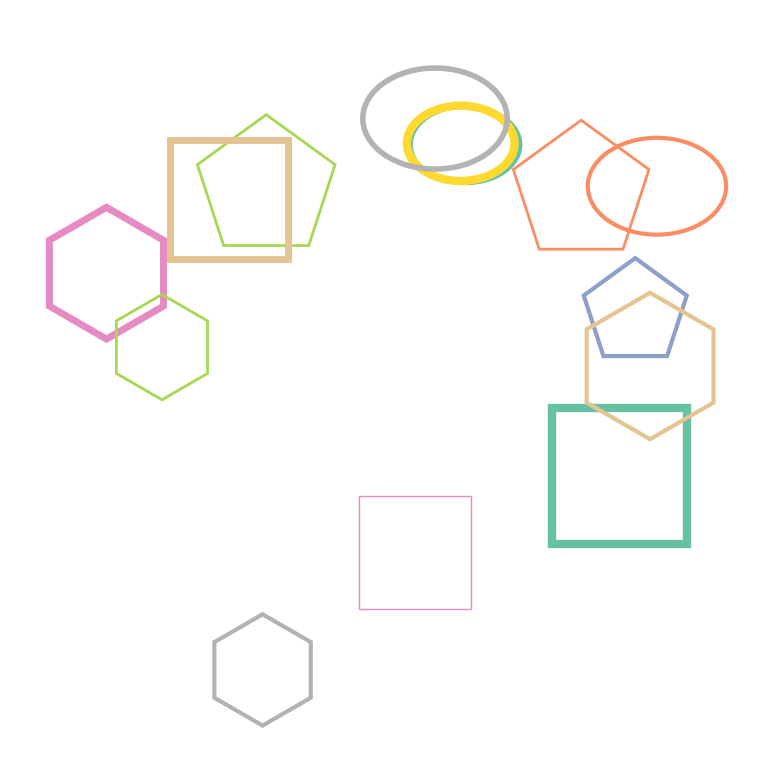[{"shape": "oval", "thickness": 1.5, "radius": 0.36, "center": [0.605, 0.812]}, {"shape": "square", "thickness": 3, "radius": 0.44, "center": [0.805, 0.382]}, {"shape": "oval", "thickness": 1.5, "radius": 0.45, "center": [0.853, 0.758]}, {"shape": "pentagon", "thickness": 1, "radius": 0.46, "center": [0.755, 0.751]}, {"shape": "pentagon", "thickness": 1.5, "radius": 0.35, "center": [0.825, 0.594]}, {"shape": "square", "thickness": 0.5, "radius": 0.36, "center": [0.539, 0.282]}, {"shape": "hexagon", "thickness": 2.5, "radius": 0.43, "center": [0.138, 0.645]}, {"shape": "hexagon", "thickness": 1, "radius": 0.34, "center": [0.21, 0.549]}, {"shape": "pentagon", "thickness": 1, "radius": 0.47, "center": [0.346, 0.757]}, {"shape": "oval", "thickness": 3, "radius": 0.35, "center": [0.598, 0.814]}, {"shape": "hexagon", "thickness": 1.5, "radius": 0.48, "center": [0.844, 0.525]}, {"shape": "square", "thickness": 2.5, "radius": 0.39, "center": [0.297, 0.741]}, {"shape": "oval", "thickness": 2, "radius": 0.47, "center": [0.565, 0.846]}, {"shape": "hexagon", "thickness": 1.5, "radius": 0.36, "center": [0.341, 0.13]}]